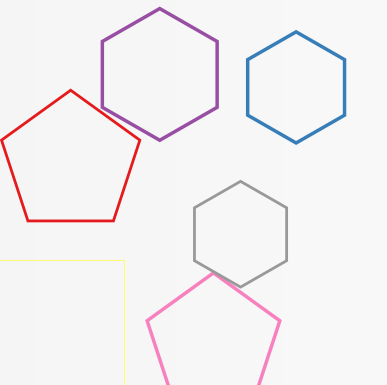[{"shape": "pentagon", "thickness": 2, "radius": 0.94, "center": [0.182, 0.578]}, {"shape": "hexagon", "thickness": 2.5, "radius": 0.72, "center": [0.764, 0.773]}, {"shape": "hexagon", "thickness": 2.5, "radius": 0.86, "center": [0.412, 0.807]}, {"shape": "square", "thickness": 0.5, "radius": 0.9, "center": [0.141, 0.144]}, {"shape": "pentagon", "thickness": 2.5, "radius": 0.9, "center": [0.551, 0.111]}, {"shape": "hexagon", "thickness": 2, "radius": 0.69, "center": [0.621, 0.392]}]